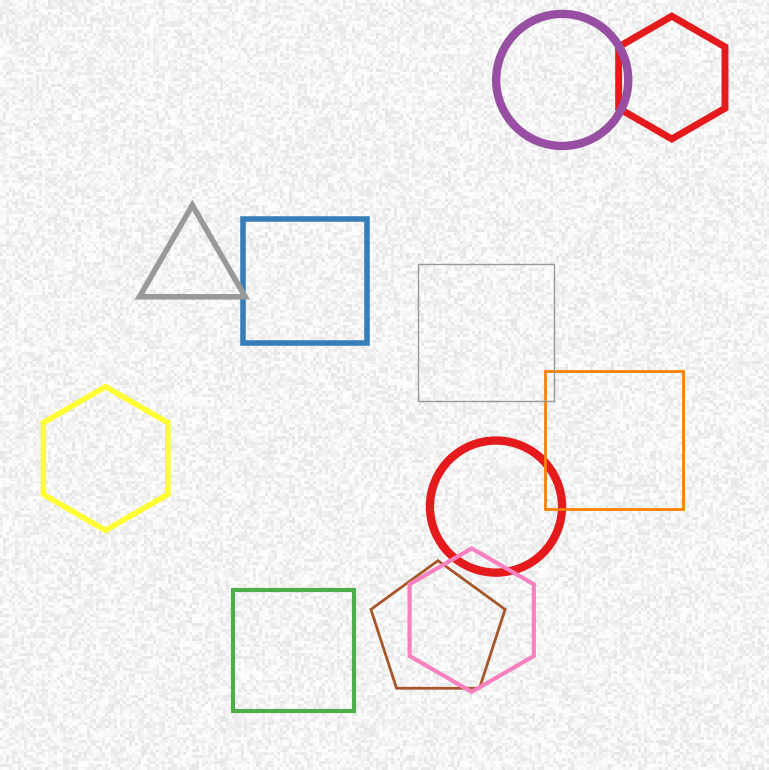[{"shape": "hexagon", "thickness": 2.5, "radius": 0.4, "center": [0.873, 0.899]}, {"shape": "circle", "thickness": 3, "radius": 0.43, "center": [0.644, 0.342]}, {"shape": "square", "thickness": 2, "radius": 0.4, "center": [0.396, 0.635]}, {"shape": "square", "thickness": 1.5, "radius": 0.39, "center": [0.381, 0.155]}, {"shape": "circle", "thickness": 3, "radius": 0.43, "center": [0.73, 0.896]}, {"shape": "square", "thickness": 1, "radius": 0.45, "center": [0.797, 0.428]}, {"shape": "hexagon", "thickness": 2, "radius": 0.47, "center": [0.137, 0.405]}, {"shape": "pentagon", "thickness": 1, "radius": 0.46, "center": [0.569, 0.18]}, {"shape": "hexagon", "thickness": 1.5, "radius": 0.47, "center": [0.613, 0.195]}, {"shape": "triangle", "thickness": 2, "radius": 0.4, "center": [0.25, 0.654]}, {"shape": "square", "thickness": 0.5, "radius": 0.44, "center": [0.631, 0.568]}]